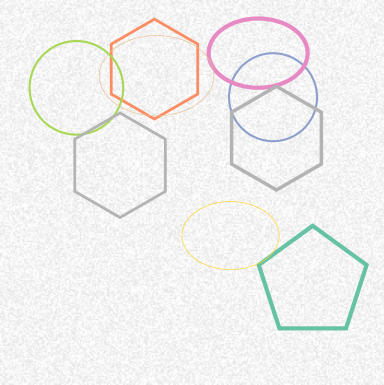[{"shape": "pentagon", "thickness": 3, "radius": 0.74, "center": [0.812, 0.266]}, {"shape": "hexagon", "thickness": 2, "radius": 0.65, "center": [0.401, 0.821]}, {"shape": "circle", "thickness": 1.5, "radius": 0.57, "center": [0.709, 0.748]}, {"shape": "oval", "thickness": 3, "radius": 0.64, "center": [0.671, 0.862]}, {"shape": "circle", "thickness": 1.5, "radius": 0.61, "center": [0.198, 0.772]}, {"shape": "oval", "thickness": 0.5, "radius": 0.63, "center": [0.599, 0.388]}, {"shape": "oval", "thickness": 0.5, "radius": 0.74, "center": [0.407, 0.803]}, {"shape": "hexagon", "thickness": 2, "radius": 0.68, "center": [0.312, 0.571]}, {"shape": "hexagon", "thickness": 2.5, "radius": 0.67, "center": [0.718, 0.641]}]